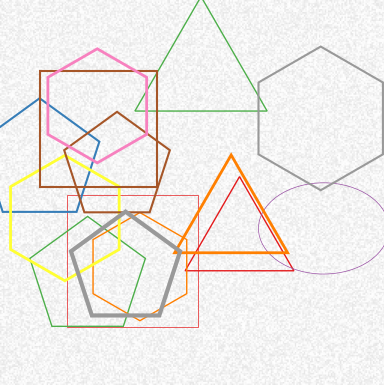[{"shape": "square", "thickness": 0.5, "radius": 0.85, "center": [0.345, 0.322]}, {"shape": "triangle", "thickness": 1, "radius": 0.82, "center": [0.622, 0.378]}, {"shape": "pentagon", "thickness": 1.5, "radius": 0.82, "center": [0.103, 0.582]}, {"shape": "triangle", "thickness": 1, "radius": 0.99, "center": [0.522, 0.811]}, {"shape": "pentagon", "thickness": 1, "radius": 0.79, "center": [0.228, 0.28]}, {"shape": "oval", "thickness": 0.5, "radius": 0.85, "center": [0.841, 0.407]}, {"shape": "hexagon", "thickness": 1, "radius": 0.7, "center": [0.363, 0.307]}, {"shape": "triangle", "thickness": 2, "radius": 0.85, "center": [0.6, 0.428]}, {"shape": "hexagon", "thickness": 2, "radius": 0.81, "center": [0.169, 0.434]}, {"shape": "square", "thickness": 1.5, "radius": 0.76, "center": [0.255, 0.665]}, {"shape": "pentagon", "thickness": 1.5, "radius": 0.72, "center": [0.304, 0.565]}, {"shape": "hexagon", "thickness": 2, "radius": 0.74, "center": [0.253, 0.725]}, {"shape": "pentagon", "thickness": 3, "radius": 0.75, "center": [0.326, 0.301]}, {"shape": "hexagon", "thickness": 1.5, "radius": 0.93, "center": [0.833, 0.692]}]